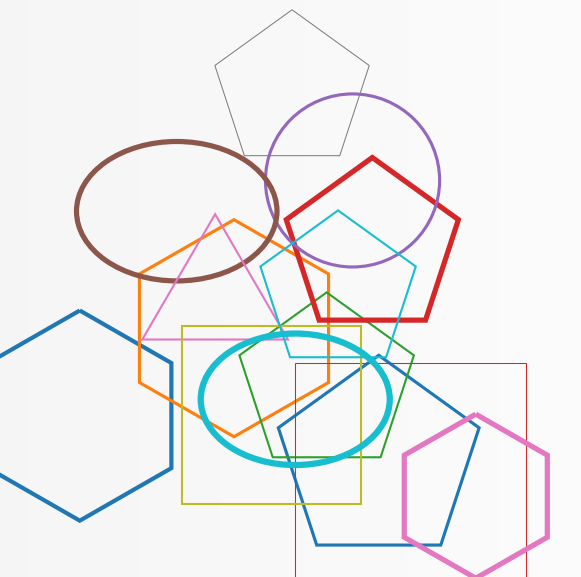[{"shape": "pentagon", "thickness": 1.5, "radius": 0.91, "center": [0.652, 0.202]}, {"shape": "hexagon", "thickness": 2, "radius": 0.91, "center": [0.137, 0.28]}, {"shape": "hexagon", "thickness": 1.5, "radius": 0.94, "center": [0.403, 0.431]}, {"shape": "pentagon", "thickness": 1, "radius": 0.79, "center": [0.562, 0.335]}, {"shape": "pentagon", "thickness": 2.5, "radius": 0.78, "center": [0.641, 0.571]}, {"shape": "square", "thickness": 0.5, "radius": 1.0, "center": [0.706, 0.171]}, {"shape": "circle", "thickness": 1.5, "radius": 0.75, "center": [0.607, 0.687]}, {"shape": "oval", "thickness": 2.5, "radius": 0.86, "center": [0.304, 0.633]}, {"shape": "triangle", "thickness": 1, "radius": 0.72, "center": [0.37, 0.484]}, {"shape": "hexagon", "thickness": 2.5, "radius": 0.71, "center": [0.819, 0.14]}, {"shape": "pentagon", "thickness": 0.5, "radius": 0.7, "center": [0.502, 0.843]}, {"shape": "square", "thickness": 1, "radius": 0.77, "center": [0.467, 0.281]}, {"shape": "oval", "thickness": 3, "radius": 0.81, "center": [0.508, 0.308]}, {"shape": "pentagon", "thickness": 1, "radius": 0.7, "center": [0.582, 0.494]}]